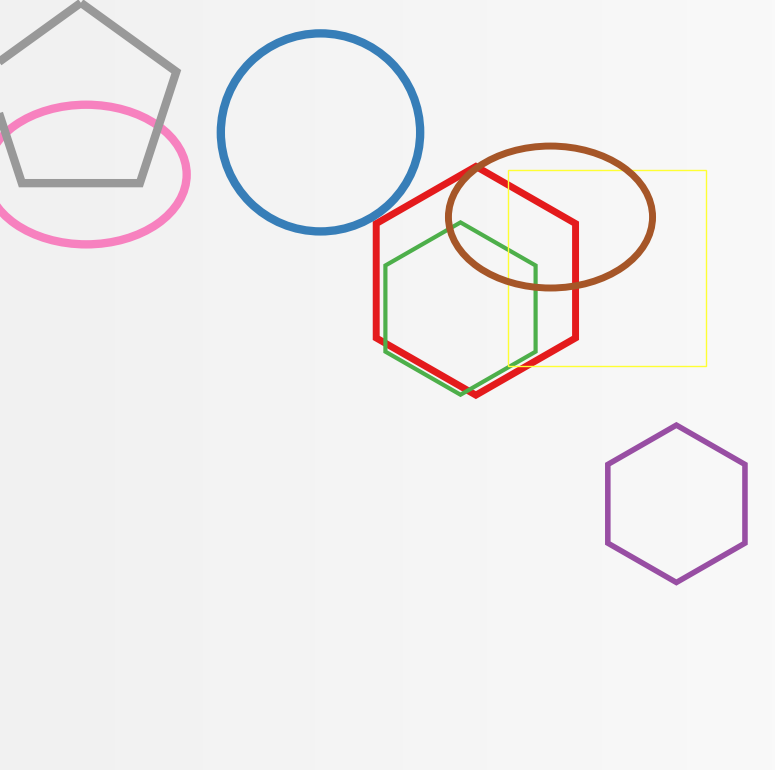[{"shape": "hexagon", "thickness": 2.5, "radius": 0.74, "center": [0.614, 0.635]}, {"shape": "circle", "thickness": 3, "radius": 0.64, "center": [0.414, 0.828]}, {"shape": "hexagon", "thickness": 1.5, "radius": 0.56, "center": [0.594, 0.599]}, {"shape": "hexagon", "thickness": 2, "radius": 0.51, "center": [0.873, 0.346]}, {"shape": "square", "thickness": 0.5, "radius": 0.64, "center": [0.783, 0.652]}, {"shape": "oval", "thickness": 2.5, "radius": 0.66, "center": [0.71, 0.718]}, {"shape": "oval", "thickness": 3, "radius": 0.65, "center": [0.111, 0.773]}, {"shape": "pentagon", "thickness": 3, "radius": 0.65, "center": [0.104, 0.867]}]